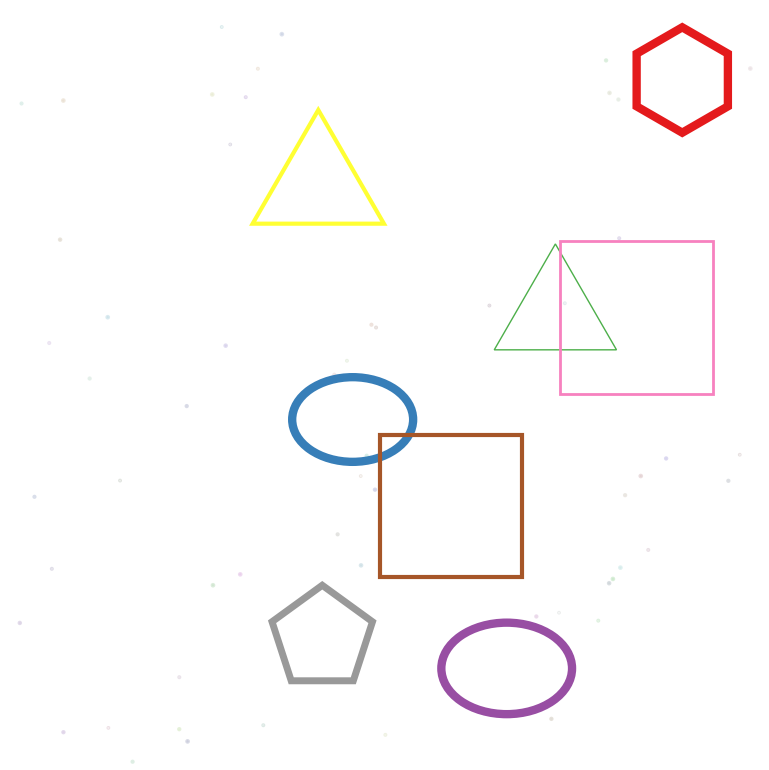[{"shape": "hexagon", "thickness": 3, "radius": 0.34, "center": [0.886, 0.896]}, {"shape": "oval", "thickness": 3, "radius": 0.39, "center": [0.458, 0.455]}, {"shape": "triangle", "thickness": 0.5, "radius": 0.46, "center": [0.721, 0.592]}, {"shape": "oval", "thickness": 3, "radius": 0.42, "center": [0.658, 0.132]}, {"shape": "triangle", "thickness": 1.5, "radius": 0.49, "center": [0.413, 0.759]}, {"shape": "square", "thickness": 1.5, "radius": 0.46, "center": [0.585, 0.342]}, {"shape": "square", "thickness": 1, "radius": 0.5, "center": [0.826, 0.587]}, {"shape": "pentagon", "thickness": 2.5, "radius": 0.34, "center": [0.419, 0.171]}]